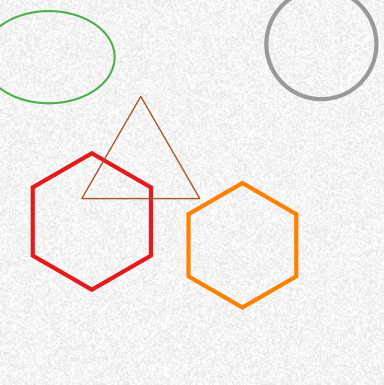[{"shape": "hexagon", "thickness": 3, "radius": 0.89, "center": [0.239, 0.425]}, {"shape": "oval", "thickness": 1.5, "radius": 0.86, "center": [0.127, 0.851]}, {"shape": "hexagon", "thickness": 3, "radius": 0.81, "center": [0.63, 0.363]}, {"shape": "triangle", "thickness": 1, "radius": 0.88, "center": [0.366, 0.573]}, {"shape": "circle", "thickness": 3, "radius": 0.71, "center": [0.835, 0.885]}]